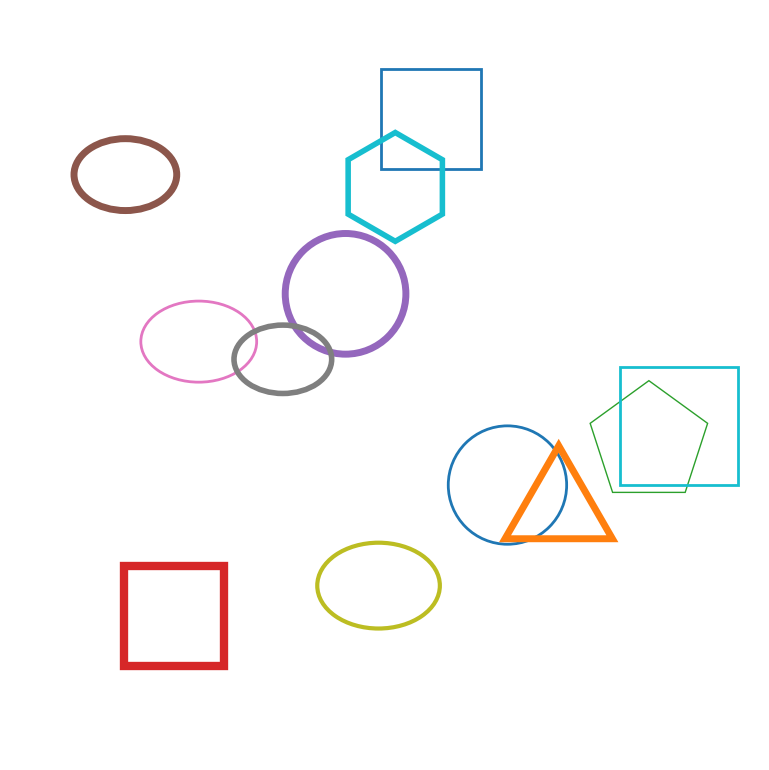[{"shape": "circle", "thickness": 1, "radius": 0.38, "center": [0.659, 0.37]}, {"shape": "square", "thickness": 1, "radius": 0.32, "center": [0.559, 0.845]}, {"shape": "triangle", "thickness": 2.5, "radius": 0.4, "center": [0.726, 0.341]}, {"shape": "pentagon", "thickness": 0.5, "radius": 0.4, "center": [0.843, 0.425]}, {"shape": "square", "thickness": 3, "radius": 0.32, "center": [0.226, 0.2]}, {"shape": "circle", "thickness": 2.5, "radius": 0.39, "center": [0.449, 0.618]}, {"shape": "oval", "thickness": 2.5, "radius": 0.33, "center": [0.163, 0.773]}, {"shape": "oval", "thickness": 1, "radius": 0.38, "center": [0.258, 0.556]}, {"shape": "oval", "thickness": 2, "radius": 0.32, "center": [0.367, 0.533]}, {"shape": "oval", "thickness": 1.5, "radius": 0.4, "center": [0.492, 0.239]}, {"shape": "square", "thickness": 1, "radius": 0.38, "center": [0.882, 0.447]}, {"shape": "hexagon", "thickness": 2, "radius": 0.35, "center": [0.513, 0.757]}]